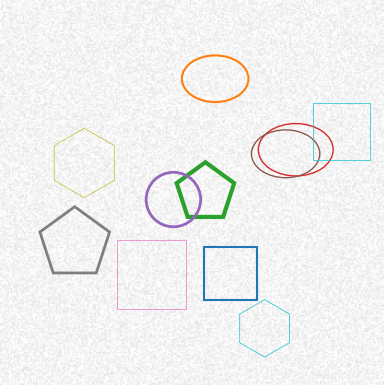[{"shape": "square", "thickness": 1.5, "radius": 0.34, "center": [0.598, 0.289]}, {"shape": "oval", "thickness": 1.5, "radius": 0.43, "center": [0.559, 0.796]}, {"shape": "pentagon", "thickness": 3, "radius": 0.39, "center": [0.534, 0.5]}, {"shape": "oval", "thickness": 1, "radius": 0.49, "center": [0.768, 0.611]}, {"shape": "circle", "thickness": 2, "radius": 0.35, "center": [0.45, 0.482]}, {"shape": "oval", "thickness": 1, "radius": 0.44, "center": [0.742, 0.601]}, {"shape": "square", "thickness": 0.5, "radius": 0.45, "center": [0.394, 0.287]}, {"shape": "pentagon", "thickness": 2, "radius": 0.48, "center": [0.194, 0.368]}, {"shape": "hexagon", "thickness": 0.5, "radius": 0.45, "center": [0.219, 0.577]}, {"shape": "hexagon", "thickness": 0.5, "radius": 0.37, "center": [0.687, 0.147]}, {"shape": "square", "thickness": 0.5, "radius": 0.37, "center": [0.887, 0.658]}]